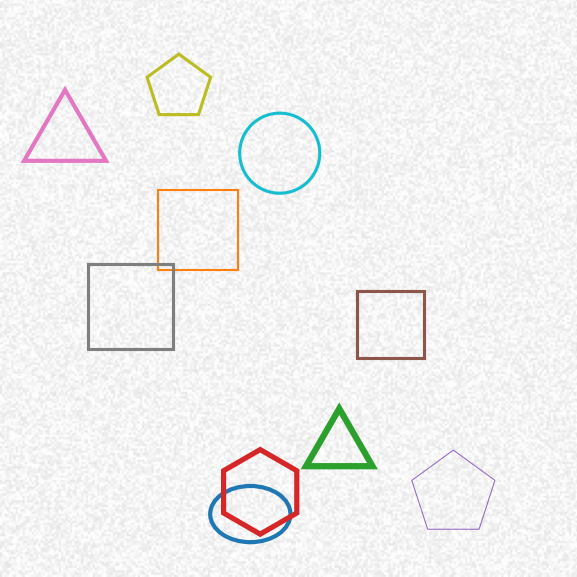[{"shape": "oval", "thickness": 2, "radius": 0.35, "center": [0.433, 0.109]}, {"shape": "square", "thickness": 1, "radius": 0.35, "center": [0.343, 0.601]}, {"shape": "triangle", "thickness": 3, "radius": 0.33, "center": [0.587, 0.225]}, {"shape": "hexagon", "thickness": 2.5, "radius": 0.37, "center": [0.451, 0.147]}, {"shape": "pentagon", "thickness": 0.5, "radius": 0.38, "center": [0.785, 0.144]}, {"shape": "square", "thickness": 1.5, "radius": 0.29, "center": [0.677, 0.437]}, {"shape": "triangle", "thickness": 2, "radius": 0.41, "center": [0.113, 0.762]}, {"shape": "square", "thickness": 1.5, "radius": 0.37, "center": [0.226, 0.468]}, {"shape": "pentagon", "thickness": 1.5, "radius": 0.29, "center": [0.31, 0.848]}, {"shape": "circle", "thickness": 1.5, "radius": 0.35, "center": [0.484, 0.734]}]